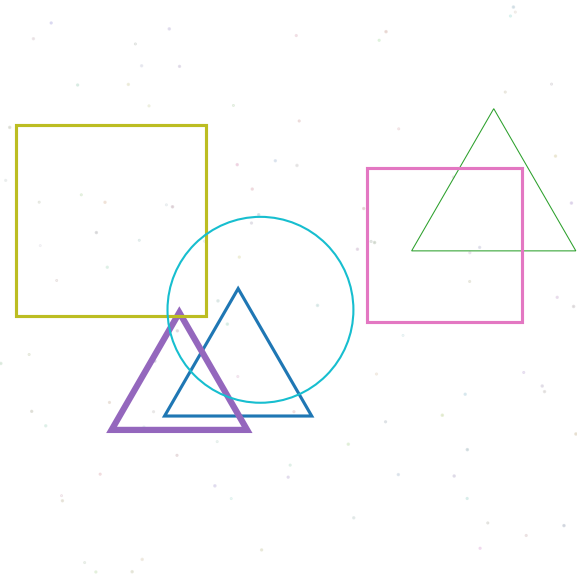[{"shape": "triangle", "thickness": 1.5, "radius": 0.74, "center": [0.412, 0.352]}, {"shape": "triangle", "thickness": 0.5, "radius": 0.82, "center": [0.855, 0.647]}, {"shape": "triangle", "thickness": 3, "radius": 0.68, "center": [0.311, 0.322]}, {"shape": "square", "thickness": 1.5, "radius": 0.67, "center": [0.77, 0.575]}, {"shape": "square", "thickness": 1.5, "radius": 0.83, "center": [0.192, 0.617]}, {"shape": "circle", "thickness": 1, "radius": 0.8, "center": [0.451, 0.463]}]